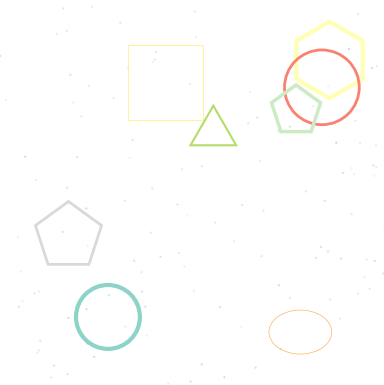[{"shape": "circle", "thickness": 3, "radius": 0.41, "center": [0.28, 0.177]}, {"shape": "hexagon", "thickness": 3, "radius": 0.5, "center": [0.856, 0.844]}, {"shape": "circle", "thickness": 2, "radius": 0.49, "center": [0.836, 0.773]}, {"shape": "oval", "thickness": 0.5, "radius": 0.41, "center": [0.78, 0.138]}, {"shape": "triangle", "thickness": 1.5, "radius": 0.34, "center": [0.554, 0.657]}, {"shape": "pentagon", "thickness": 2, "radius": 0.45, "center": [0.178, 0.386]}, {"shape": "pentagon", "thickness": 2.5, "radius": 0.33, "center": [0.769, 0.712]}, {"shape": "square", "thickness": 0.5, "radius": 0.49, "center": [0.429, 0.785]}]